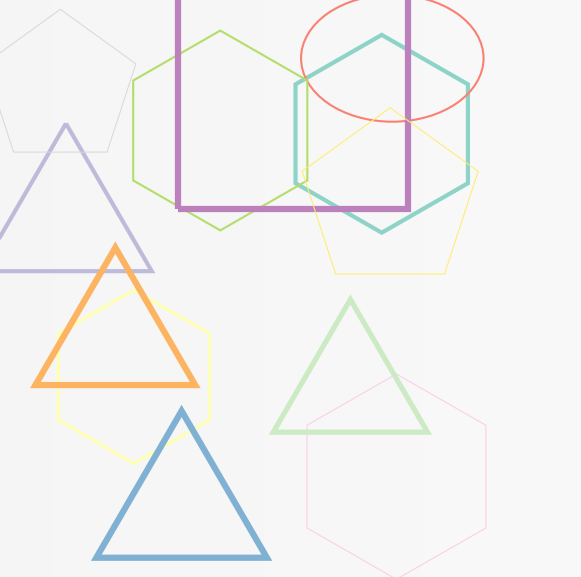[{"shape": "hexagon", "thickness": 2, "radius": 0.86, "center": [0.657, 0.767]}, {"shape": "hexagon", "thickness": 1.5, "radius": 0.75, "center": [0.23, 0.347]}, {"shape": "triangle", "thickness": 2, "radius": 0.85, "center": [0.113, 0.615]}, {"shape": "oval", "thickness": 1, "radius": 0.78, "center": [0.675, 0.898]}, {"shape": "triangle", "thickness": 3, "radius": 0.85, "center": [0.312, 0.118]}, {"shape": "triangle", "thickness": 3, "radius": 0.79, "center": [0.198, 0.412]}, {"shape": "hexagon", "thickness": 1, "radius": 0.86, "center": [0.379, 0.773]}, {"shape": "hexagon", "thickness": 0.5, "radius": 0.89, "center": [0.682, 0.174]}, {"shape": "pentagon", "thickness": 0.5, "radius": 0.68, "center": [0.104, 0.846]}, {"shape": "square", "thickness": 3, "radius": 0.99, "center": [0.504, 0.835]}, {"shape": "triangle", "thickness": 2.5, "radius": 0.77, "center": [0.603, 0.327]}, {"shape": "pentagon", "thickness": 0.5, "radius": 0.8, "center": [0.671, 0.653]}]